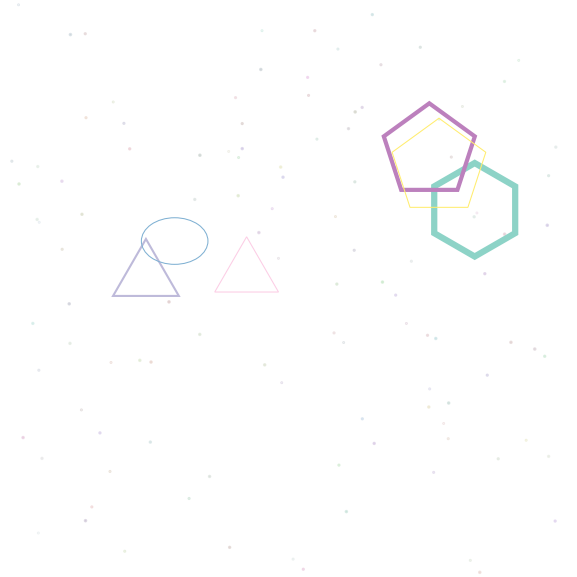[{"shape": "hexagon", "thickness": 3, "radius": 0.4, "center": [0.822, 0.636]}, {"shape": "triangle", "thickness": 1, "radius": 0.33, "center": [0.253, 0.52]}, {"shape": "oval", "thickness": 0.5, "radius": 0.29, "center": [0.302, 0.582]}, {"shape": "triangle", "thickness": 0.5, "radius": 0.32, "center": [0.427, 0.525]}, {"shape": "pentagon", "thickness": 2, "radius": 0.41, "center": [0.743, 0.737]}, {"shape": "pentagon", "thickness": 0.5, "radius": 0.43, "center": [0.76, 0.709]}]